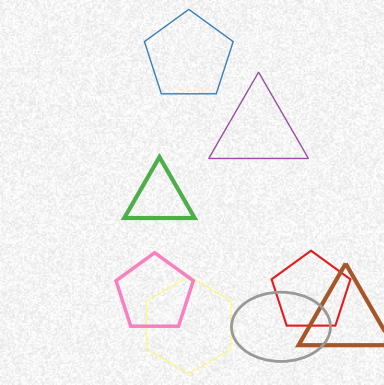[{"shape": "pentagon", "thickness": 1.5, "radius": 0.54, "center": [0.808, 0.241]}, {"shape": "pentagon", "thickness": 1, "radius": 0.61, "center": [0.49, 0.854]}, {"shape": "triangle", "thickness": 3, "radius": 0.53, "center": [0.414, 0.486]}, {"shape": "triangle", "thickness": 1, "radius": 0.75, "center": [0.672, 0.663]}, {"shape": "hexagon", "thickness": 0.5, "radius": 0.63, "center": [0.491, 0.156]}, {"shape": "triangle", "thickness": 3, "radius": 0.71, "center": [0.898, 0.174]}, {"shape": "pentagon", "thickness": 2.5, "radius": 0.53, "center": [0.402, 0.238]}, {"shape": "oval", "thickness": 2, "radius": 0.64, "center": [0.73, 0.151]}]